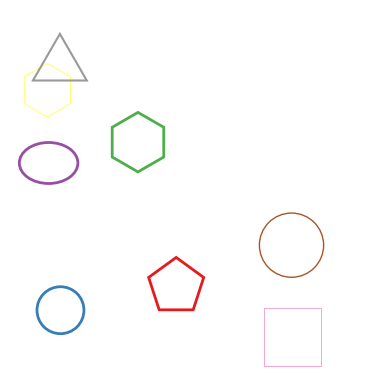[{"shape": "pentagon", "thickness": 2, "radius": 0.38, "center": [0.458, 0.256]}, {"shape": "circle", "thickness": 2, "radius": 0.3, "center": [0.157, 0.194]}, {"shape": "hexagon", "thickness": 2, "radius": 0.39, "center": [0.358, 0.631]}, {"shape": "oval", "thickness": 2, "radius": 0.38, "center": [0.126, 0.577]}, {"shape": "hexagon", "thickness": 0.5, "radius": 0.35, "center": [0.123, 0.766]}, {"shape": "circle", "thickness": 1, "radius": 0.42, "center": [0.757, 0.363]}, {"shape": "square", "thickness": 0.5, "radius": 0.37, "center": [0.76, 0.125]}, {"shape": "triangle", "thickness": 1.5, "radius": 0.4, "center": [0.155, 0.831]}]